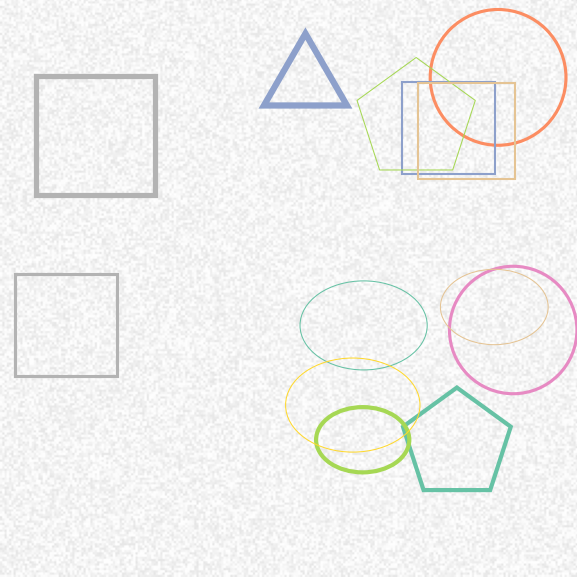[{"shape": "oval", "thickness": 0.5, "radius": 0.55, "center": [0.63, 0.436]}, {"shape": "pentagon", "thickness": 2, "radius": 0.49, "center": [0.791, 0.23]}, {"shape": "circle", "thickness": 1.5, "radius": 0.59, "center": [0.863, 0.865]}, {"shape": "square", "thickness": 1, "radius": 0.4, "center": [0.777, 0.777]}, {"shape": "triangle", "thickness": 3, "radius": 0.42, "center": [0.529, 0.858]}, {"shape": "circle", "thickness": 1.5, "radius": 0.55, "center": [0.889, 0.428]}, {"shape": "oval", "thickness": 2, "radius": 0.4, "center": [0.628, 0.238]}, {"shape": "pentagon", "thickness": 0.5, "radius": 0.54, "center": [0.721, 0.792]}, {"shape": "oval", "thickness": 0.5, "radius": 0.58, "center": [0.611, 0.298]}, {"shape": "oval", "thickness": 0.5, "radius": 0.47, "center": [0.856, 0.468]}, {"shape": "square", "thickness": 1, "radius": 0.42, "center": [0.808, 0.772]}, {"shape": "square", "thickness": 1.5, "radius": 0.44, "center": [0.114, 0.437]}, {"shape": "square", "thickness": 2.5, "radius": 0.52, "center": [0.166, 0.764]}]